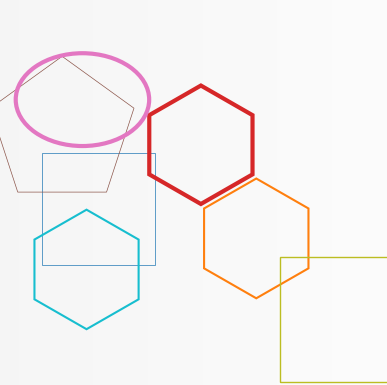[{"shape": "square", "thickness": 0.5, "radius": 0.73, "center": [0.253, 0.456]}, {"shape": "hexagon", "thickness": 1.5, "radius": 0.78, "center": [0.661, 0.381]}, {"shape": "hexagon", "thickness": 3, "radius": 0.77, "center": [0.518, 0.624]}, {"shape": "pentagon", "thickness": 0.5, "radius": 0.97, "center": [0.16, 0.659]}, {"shape": "oval", "thickness": 3, "radius": 0.86, "center": [0.213, 0.741]}, {"shape": "square", "thickness": 1, "radius": 0.82, "center": [0.885, 0.17]}, {"shape": "hexagon", "thickness": 1.5, "radius": 0.78, "center": [0.223, 0.3]}]